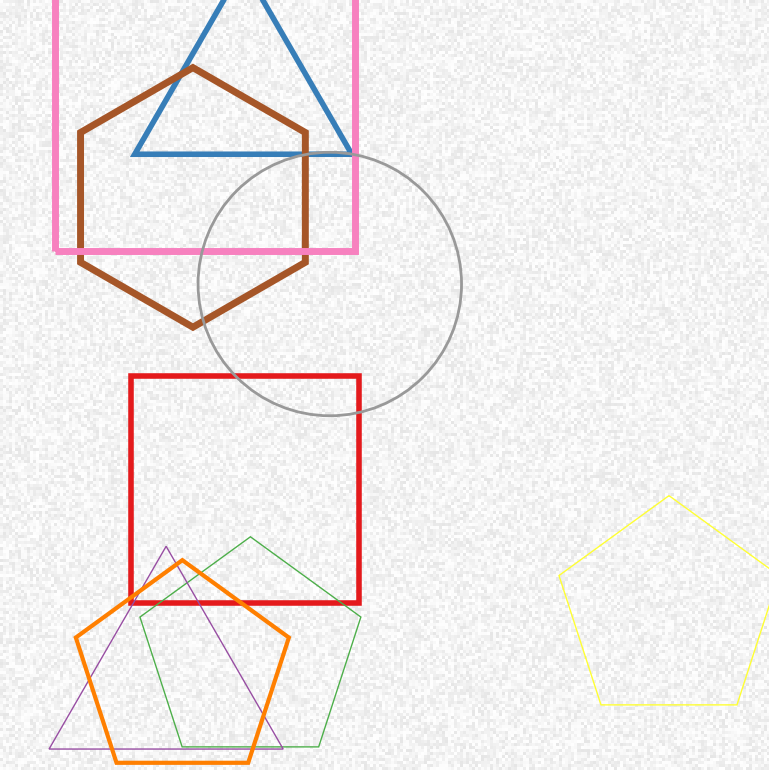[{"shape": "square", "thickness": 2, "radius": 0.74, "center": [0.318, 0.364]}, {"shape": "triangle", "thickness": 2, "radius": 0.81, "center": [0.316, 0.881]}, {"shape": "pentagon", "thickness": 0.5, "radius": 0.75, "center": [0.325, 0.152]}, {"shape": "triangle", "thickness": 0.5, "radius": 0.88, "center": [0.216, 0.115]}, {"shape": "pentagon", "thickness": 1.5, "radius": 0.73, "center": [0.237, 0.127]}, {"shape": "pentagon", "thickness": 0.5, "radius": 0.75, "center": [0.869, 0.206]}, {"shape": "hexagon", "thickness": 2.5, "radius": 0.84, "center": [0.251, 0.744]}, {"shape": "square", "thickness": 2.5, "radius": 0.97, "center": [0.266, 0.868]}, {"shape": "circle", "thickness": 1, "radius": 0.86, "center": [0.428, 0.631]}]